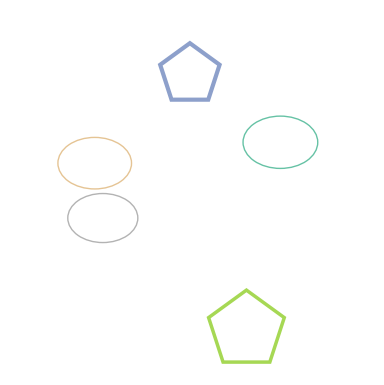[{"shape": "oval", "thickness": 1, "radius": 0.49, "center": [0.728, 0.63]}, {"shape": "pentagon", "thickness": 3, "radius": 0.41, "center": [0.493, 0.807]}, {"shape": "pentagon", "thickness": 2.5, "radius": 0.52, "center": [0.64, 0.143]}, {"shape": "oval", "thickness": 1, "radius": 0.48, "center": [0.246, 0.576]}, {"shape": "oval", "thickness": 1, "radius": 0.45, "center": [0.267, 0.434]}]